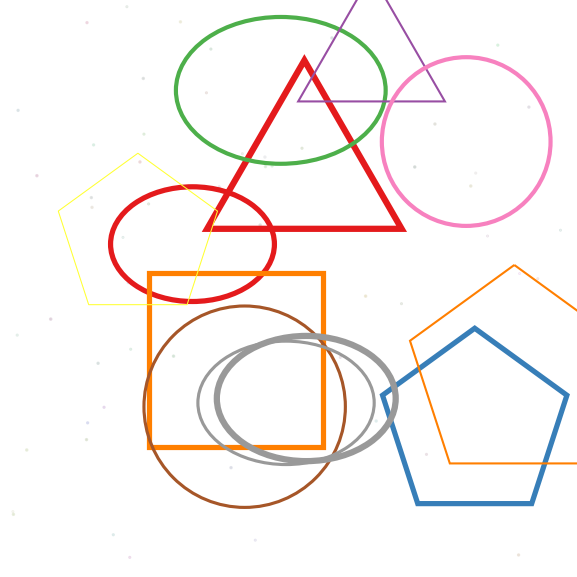[{"shape": "triangle", "thickness": 3, "radius": 0.97, "center": [0.527, 0.7]}, {"shape": "oval", "thickness": 2.5, "radius": 0.71, "center": [0.333, 0.576]}, {"shape": "pentagon", "thickness": 2.5, "radius": 0.84, "center": [0.822, 0.263]}, {"shape": "oval", "thickness": 2, "radius": 0.91, "center": [0.486, 0.843]}, {"shape": "triangle", "thickness": 1, "radius": 0.73, "center": [0.643, 0.897]}, {"shape": "pentagon", "thickness": 1, "radius": 0.95, "center": [0.891, 0.35]}, {"shape": "square", "thickness": 2.5, "radius": 0.75, "center": [0.408, 0.376]}, {"shape": "pentagon", "thickness": 0.5, "radius": 0.72, "center": [0.239, 0.589]}, {"shape": "circle", "thickness": 1.5, "radius": 0.87, "center": [0.424, 0.295]}, {"shape": "circle", "thickness": 2, "radius": 0.73, "center": [0.807, 0.754]}, {"shape": "oval", "thickness": 3, "radius": 0.77, "center": [0.53, 0.309]}, {"shape": "oval", "thickness": 1.5, "radius": 0.76, "center": [0.495, 0.302]}]